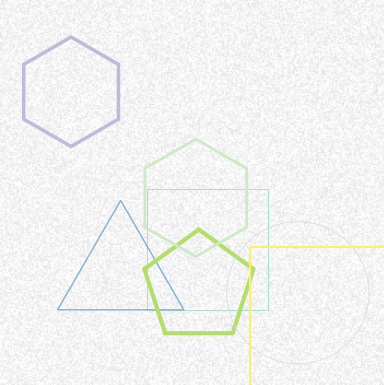[{"shape": "square", "thickness": 0.5, "radius": 0.79, "center": [0.539, 0.352]}, {"shape": "hexagon", "thickness": 2.5, "radius": 0.71, "center": [0.185, 0.762]}, {"shape": "triangle", "thickness": 1, "radius": 0.95, "center": [0.313, 0.29]}, {"shape": "pentagon", "thickness": 3, "radius": 0.74, "center": [0.517, 0.255]}, {"shape": "circle", "thickness": 0.5, "radius": 0.92, "center": [0.774, 0.239]}, {"shape": "hexagon", "thickness": 2, "radius": 0.76, "center": [0.508, 0.486]}, {"shape": "square", "thickness": 1.5, "radius": 0.91, "center": [0.83, 0.176]}]